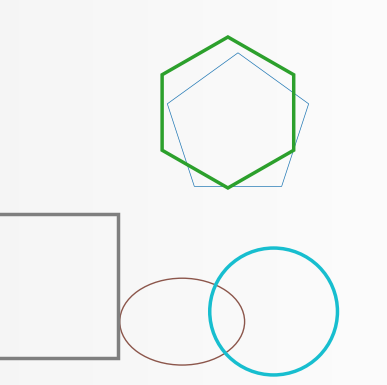[{"shape": "pentagon", "thickness": 0.5, "radius": 0.96, "center": [0.614, 0.671]}, {"shape": "hexagon", "thickness": 2.5, "radius": 0.98, "center": [0.588, 0.708]}, {"shape": "oval", "thickness": 1, "radius": 0.81, "center": [0.47, 0.165]}, {"shape": "square", "thickness": 2.5, "radius": 0.94, "center": [0.117, 0.256]}, {"shape": "circle", "thickness": 2.5, "radius": 0.82, "center": [0.706, 0.191]}]